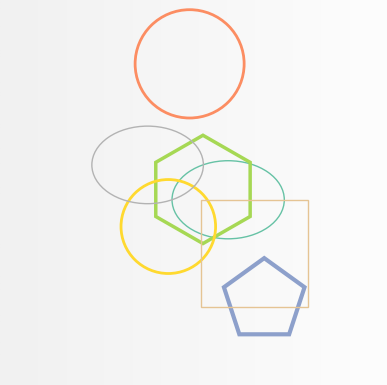[{"shape": "oval", "thickness": 1, "radius": 0.72, "center": [0.589, 0.481]}, {"shape": "circle", "thickness": 2, "radius": 0.7, "center": [0.489, 0.834]}, {"shape": "pentagon", "thickness": 3, "radius": 0.55, "center": [0.682, 0.22]}, {"shape": "hexagon", "thickness": 2.5, "radius": 0.7, "center": [0.524, 0.508]}, {"shape": "circle", "thickness": 2, "radius": 0.61, "center": [0.434, 0.412]}, {"shape": "square", "thickness": 1, "radius": 0.69, "center": [0.656, 0.342]}, {"shape": "oval", "thickness": 1, "radius": 0.72, "center": [0.381, 0.572]}]